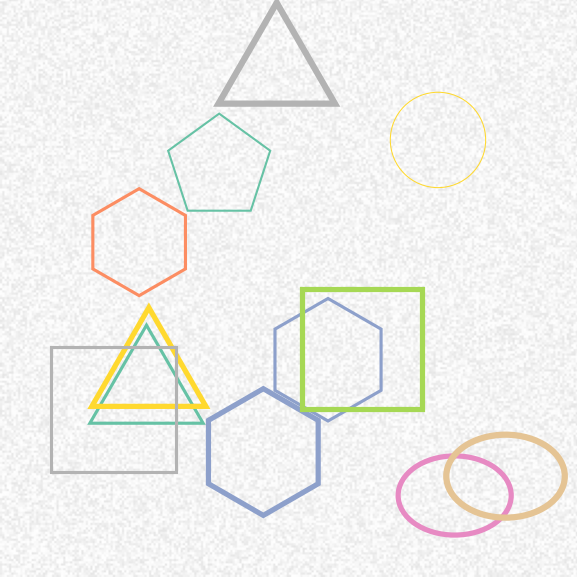[{"shape": "pentagon", "thickness": 1, "radius": 0.46, "center": [0.38, 0.709]}, {"shape": "triangle", "thickness": 1.5, "radius": 0.57, "center": [0.254, 0.323]}, {"shape": "hexagon", "thickness": 1.5, "radius": 0.46, "center": [0.241, 0.58]}, {"shape": "hexagon", "thickness": 2.5, "radius": 0.55, "center": [0.456, 0.216]}, {"shape": "hexagon", "thickness": 1.5, "radius": 0.53, "center": [0.568, 0.376]}, {"shape": "oval", "thickness": 2.5, "radius": 0.49, "center": [0.787, 0.141]}, {"shape": "square", "thickness": 2.5, "radius": 0.52, "center": [0.628, 0.396]}, {"shape": "circle", "thickness": 0.5, "radius": 0.41, "center": [0.758, 0.757]}, {"shape": "triangle", "thickness": 2.5, "radius": 0.57, "center": [0.258, 0.352]}, {"shape": "oval", "thickness": 3, "radius": 0.51, "center": [0.875, 0.175]}, {"shape": "square", "thickness": 1.5, "radius": 0.54, "center": [0.196, 0.29]}, {"shape": "triangle", "thickness": 3, "radius": 0.58, "center": [0.479, 0.878]}]